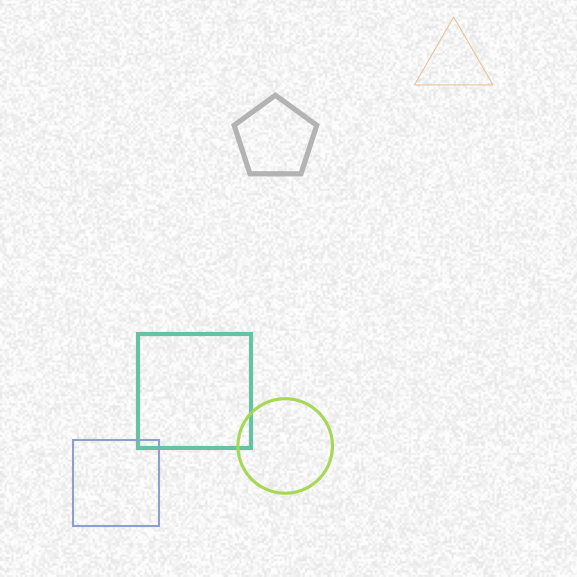[{"shape": "square", "thickness": 2, "radius": 0.49, "center": [0.337, 0.322]}, {"shape": "square", "thickness": 1, "radius": 0.37, "center": [0.201, 0.162]}, {"shape": "circle", "thickness": 1.5, "radius": 0.41, "center": [0.494, 0.227]}, {"shape": "triangle", "thickness": 0.5, "radius": 0.39, "center": [0.786, 0.891]}, {"shape": "pentagon", "thickness": 2.5, "radius": 0.38, "center": [0.477, 0.759]}]